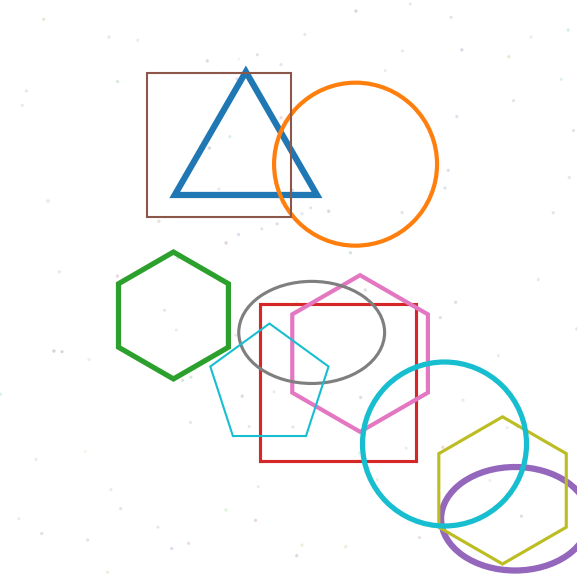[{"shape": "triangle", "thickness": 3, "radius": 0.71, "center": [0.426, 0.733]}, {"shape": "circle", "thickness": 2, "radius": 0.71, "center": [0.616, 0.715]}, {"shape": "hexagon", "thickness": 2.5, "radius": 0.55, "center": [0.3, 0.453]}, {"shape": "square", "thickness": 1.5, "radius": 0.68, "center": [0.586, 0.337]}, {"shape": "oval", "thickness": 3, "radius": 0.64, "center": [0.892, 0.101]}, {"shape": "square", "thickness": 1, "radius": 0.62, "center": [0.379, 0.748]}, {"shape": "hexagon", "thickness": 2, "radius": 0.68, "center": [0.624, 0.387]}, {"shape": "oval", "thickness": 1.5, "radius": 0.63, "center": [0.54, 0.423]}, {"shape": "hexagon", "thickness": 1.5, "radius": 0.64, "center": [0.87, 0.15]}, {"shape": "circle", "thickness": 2.5, "radius": 0.71, "center": [0.77, 0.23]}, {"shape": "pentagon", "thickness": 1, "radius": 0.54, "center": [0.467, 0.331]}]